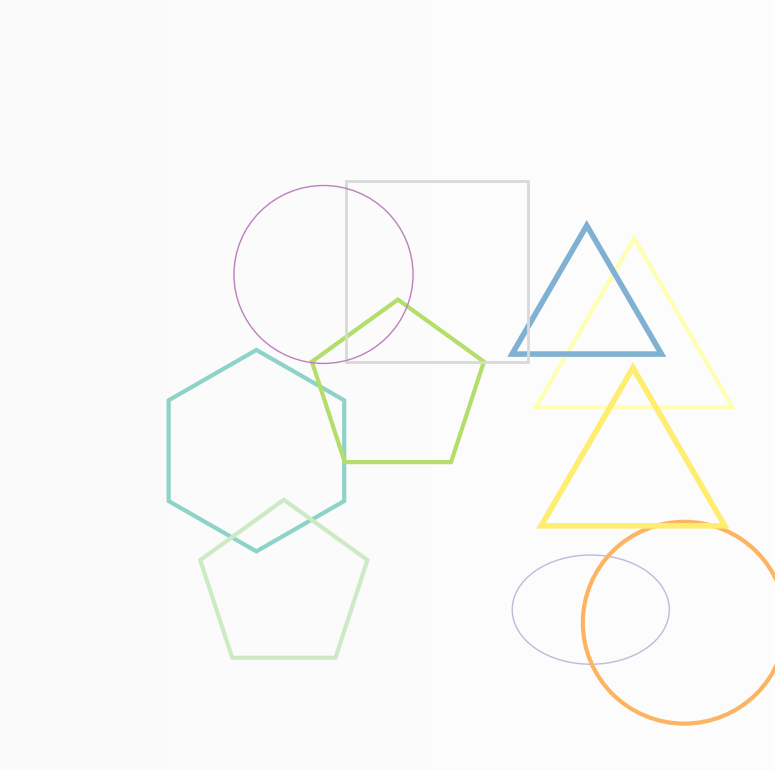[{"shape": "hexagon", "thickness": 1.5, "radius": 0.65, "center": [0.331, 0.415]}, {"shape": "triangle", "thickness": 1.5, "radius": 0.73, "center": [0.818, 0.545]}, {"shape": "oval", "thickness": 0.5, "radius": 0.51, "center": [0.762, 0.208]}, {"shape": "triangle", "thickness": 2, "radius": 0.56, "center": [0.757, 0.596]}, {"shape": "circle", "thickness": 1.5, "radius": 0.66, "center": [0.883, 0.191]}, {"shape": "pentagon", "thickness": 1.5, "radius": 0.58, "center": [0.513, 0.494]}, {"shape": "square", "thickness": 1, "radius": 0.59, "center": [0.564, 0.647]}, {"shape": "circle", "thickness": 0.5, "radius": 0.58, "center": [0.417, 0.644]}, {"shape": "pentagon", "thickness": 1.5, "radius": 0.57, "center": [0.366, 0.238]}, {"shape": "triangle", "thickness": 2, "radius": 0.68, "center": [0.817, 0.386]}]